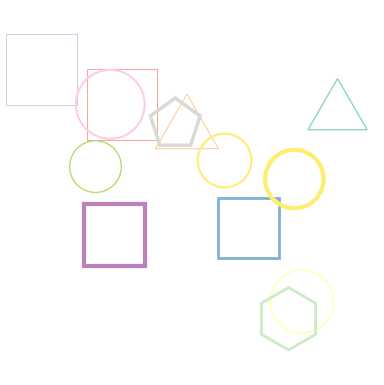[{"shape": "triangle", "thickness": 1, "radius": 0.44, "center": [0.877, 0.707]}, {"shape": "circle", "thickness": 1, "radius": 0.41, "center": [0.784, 0.217]}, {"shape": "square", "thickness": 0.5, "radius": 0.46, "center": [0.108, 0.819]}, {"shape": "square", "thickness": 0.5, "radius": 0.46, "center": [0.317, 0.728]}, {"shape": "square", "thickness": 2, "radius": 0.39, "center": [0.645, 0.408]}, {"shape": "triangle", "thickness": 0.5, "radius": 0.47, "center": [0.486, 0.661]}, {"shape": "circle", "thickness": 1, "radius": 0.34, "center": [0.248, 0.567]}, {"shape": "circle", "thickness": 1.5, "radius": 0.45, "center": [0.286, 0.729]}, {"shape": "pentagon", "thickness": 2.5, "radius": 0.34, "center": [0.455, 0.678]}, {"shape": "square", "thickness": 3, "radius": 0.4, "center": [0.296, 0.39]}, {"shape": "hexagon", "thickness": 2, "radius": 0.41, "center": [0.749, 0.172]}, {"shape": "circle", "thickness": 1.5, "radius": 0.35, "center": [0.583, 0.583]}, {"shape": "circle", "thickness": 3, "radius": 0.38, "center": [0.765, 0.535]}]